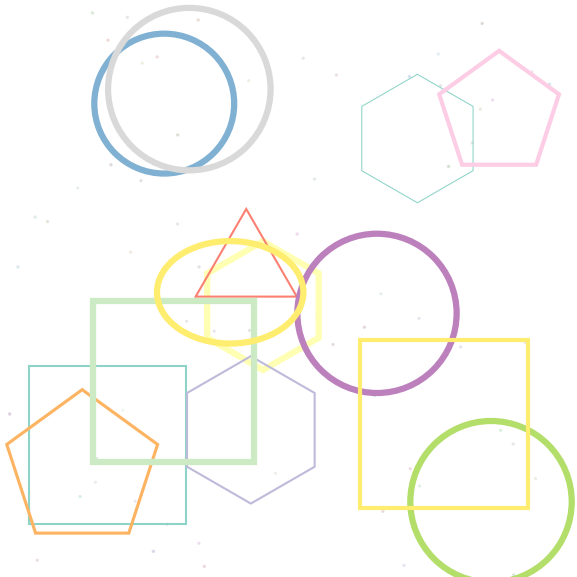[{"shape": "hexagon", "thickness": 0.5, "radius": 0.56, "center": [0.723, 0.759]}, {"shape": "square", "thickness": 1, "radius": 0.68, "center": [0.186, 0.229]}, {"shape": "hexagon", "thickness": 3, "radius": 0.56, "center": [0.455, 0.47]}, {"shape": "hexagon", "thickness": 1, "radius": 0.64, "center": [0.434, 0.255]}, {"shape": "triangle", "thickness": 1, "radius": 0.51, "center": [0.426, 0.536]}, {"shape": "circle", "thickness": 3, "radius": 0.61, "center": [0.284, 0.82]}, {"shape": "pentagon", "thickness": 1.5, "radius": 0.69, "center": [0.142, 0.187]}, {"shape": "circle", "thickness": 3, "radius": 0.7, "center": [0.85, 0.13]}, {"shape": "pentagon", "thickness": 2, "radius": 0.55, "center": [0.864, 0.802]}, {"shape": "circle", "thickness": 3, "radius": 0.7, "center": [0.328, 0.845]}, {"shape": "circle", "thickness": 3, "radius": 0.69, "center": [0.653, 0.457]}, {"shape": "square", "thickness": 3, "radius": 0.7, "center": [0.301, 0.339]}, {"shape": "square", "thickness": 2, "radius": 0.73, "center": [0.768, 0.265]}, {"shape": "oval", "thickness": 3, "radius": 0.63, "center": [0.399, 0.493]}]